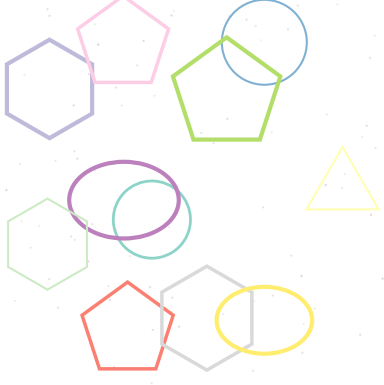[{"shape": "circle", "thickness": 2, "radius": 0.5, "center": [0.394, 0.43]}, {"shape": "triangle", "thickness": 1.5, "radius": 0.54, "center": [0.89, 0.51]}, {"shape": "hexagon", "thickness": 3, "radius": 0.64, "center": [0.129, 0.769]}, {"shape": "pentagon", "thickness": 2.5, "radius": 0.62, "center": [0.332, 0.143]}, {"shape": "circle", "thickness": 1.5, "radius": 0.55, "center": [0.687, 0.89]}, {"shape": "pentagon", "thickness": 3, "radius": 0.73, "center": [0.589, 0.756]}, {"shape": "pentagon", "thickness": 2.5, "radius": 0.62, "center": [0.32, 0.886]}, {"shape": "hexagon", "thickness": 2.5, "radius": 0.67, "center": [0.537, 0.174]}, {"shape": "oval", "thickness": 3, "radius": 0.71, "center": [0.322, 0.48]}, {"shape": "hexagon", "thickness": 1.5, "radius": 0.59, "center": [0.123, 0.366]}, {"shape": "oval", "thickness": 3, "radius": 0.62, "center": [0.687, 0.168]}]